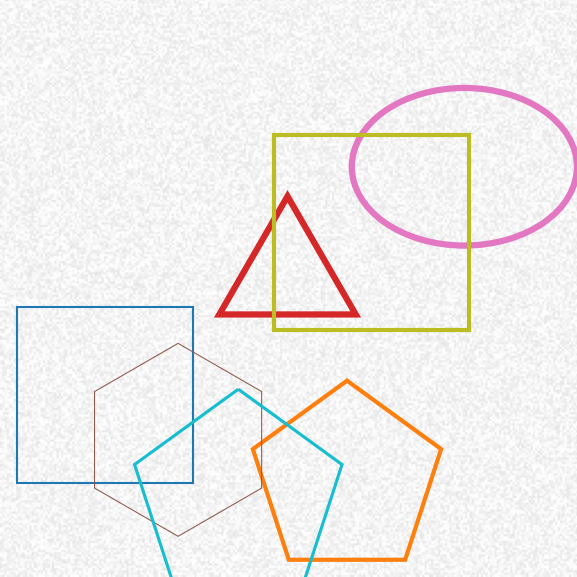[{"shape": "square", "thickness": 1, "radius": 0.76, "center": [0.182, 0.315]}, {"shape": "pentagon", "thickness": 2, "radius": 0.86, "center": [0.601, 0.169]}, {"shape": "triangle", "thickness": 3, "radius": 0.68, "center": [0.498, 0.523]}, {"shape": "hexagon", "thickness": 0.5, "radius": 0.84, "center": [0.308, 0.238]}, {"shape": "oval", "thickness": 3, "radius": 0.97, "center": [0.804, 0.71]}, {"shape": "square", "thickness": 2, "radius": 0.84, "center": [0.643, 0.597]}, {"shape": "pentagon", "thickness": 1.5, "radius": 0.94, "center": [0.413, 0.136]}]